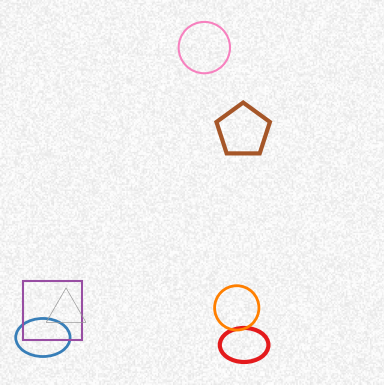[{"shape": "oval", "thickness": 3, "radius": 0.32, "center": [0.634, 0.104]}, {"shape": "oval", "thickness": 2, "radius": 0.35, "center": [0.111, 0.123]}, {"shape": "square", "thickness": 1.5, "radius": 0.38, "center": [0.137, 0.194]}, {"shape": "circle", "thickness": 2, "radius": 0.29, "center": [0.615, 0.2]}, {"shape": "pentagon", "thickness": 3, "radius": 0.37, "center": [0.632, 0.661]}, {"shape": "circle", "thickness": 1.5, "radius": 0.33, "center": [0.531, 0.876]}, {"shape": "triangle", "thickness": 0.5, "radius": 0.3, "center": [0.172, 0.192]}]